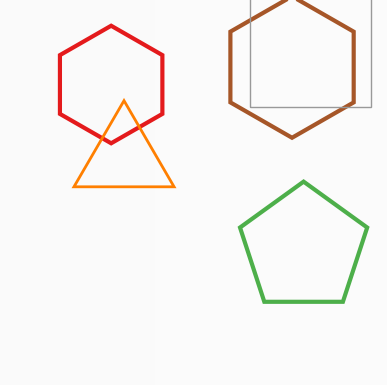[{"shape": "hexagon", "thickness": 3, "radius": 0.76, "center": [0.287, 0.78]}, {"shape": "pentagon", "thickness": 3, "radius": 0.86, "center": [0.783, 0.356]}, {"shape": "triangle", "thickness": 2, "radius": 0.75, "center": [0.32, 0.589]}, {"shape": "hexagon", "thickness": 3, "radius": 0.92, "center": [0.754, 0.826]}, {"shape": "square", "thickness": 1, "radius": 0.78, "center": [0.801, 0.88]}]